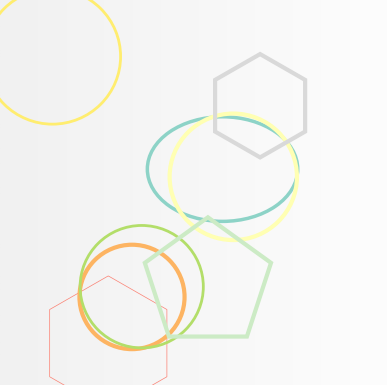[{"shape": "oval", "thickness": 2.5, "radius": 0.97, "center": [0.574, 0.561]}, {"shape": "circle", "thickness": 3, "radius": 0.82, "center": [0.602, 0.541]}, {"shape": "hexagon", "thickness": 0.5, "radius": 0.87, "center": [0.279, 0.109]}, {"shape": "circle", "thickness": 3, "radius": 0.68, "center": [0.341, 0.229]}, {"shape": "circle", "thickness": 2, "radius": 0.8, "center": [0.366, 0.255]}, {"shape": "hexagon", "thickness": 3, "radius": 0.67, "center": [0.671, 0.725]}, {"shape": "pentagon", "thickness": 3, "radius": 0.86, "center": [0.537, 0.264]}, {"shape": "circle", "thickness": 2, "radius": 0.88, "center": [0.135, 0.853]}]